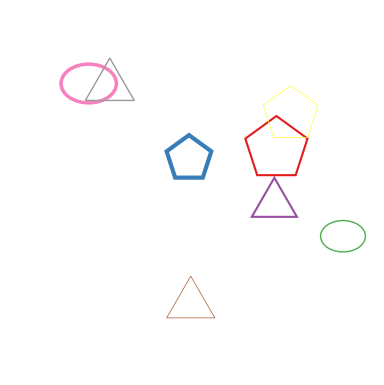[{"shape": "pentagon", "thickness": 1.5, "radius": 0.42, "center": [0.718, 0.614]}, {"shape": "pentagon", "thickness": 3, "radius": 0.31, "center": [0.491, 0.588]}, {"shape": "oval", "thickness": 1, "radius": 0.29, "center": [0.891, 0.386]}, {"shape": "triangle", "thickness": 1.5, "radius": 0.34, "center": [0.713, 0.471]}, {"shape": "pentagon", "thickness": 0.5, "radius": 0.37, "center": [0.755, 0.703]}, {"shape": "triangle", "thickness": 0.5, "radius": 0.36, "center": [0.495, 0.21]}, {"shape": "oval", "thickness": 2.5, "radius": 0.36, "center": [0.23, 0.783]}, {"shape": "triangle", "thickness": 1, "radius": 0.37, "center": [0.285, 0.776]}]